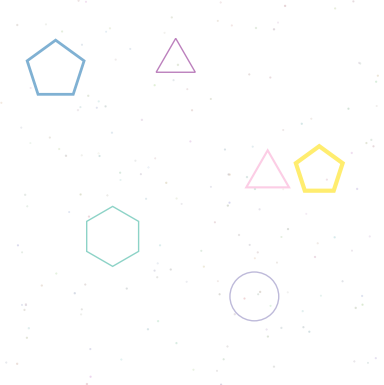[{"shape": "hexagon", "thickness": 1, "radius": 0.39, "center": [0.293, 0.386]}, {"shape": "circle", "thickness": 1, "radius": 0.32, "center": [0.661, 0.23]}, {"shape": "pentagon", "thickness": 2, "radius": 0.39, "center": [0.144, 0.818]}, {"shape": "triangle", "thickness": 1.5, "radius": 0.32, "center": [0.695, 0.545]}, {"shape": "triangle", "thickness": 1, "radius": 0.29, "center": [0.456, 0.842]}, {"shape": "pentagon", "thickness": 3, "radius": 0.32, "center": [0.829, 0.556]}]